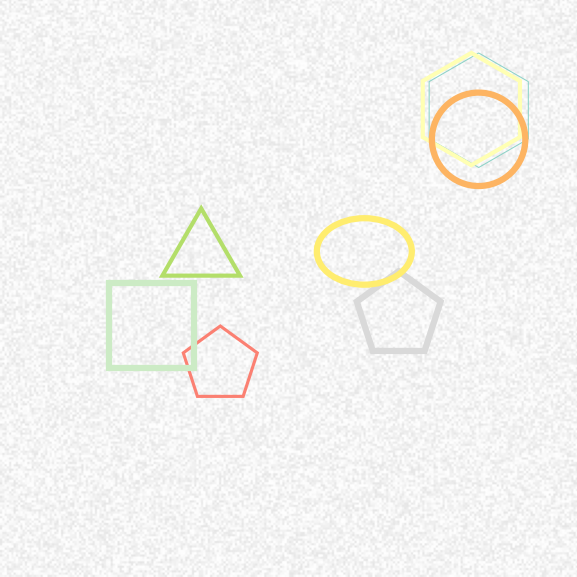[{"shape": "hexagon", "thickness": 0.5, "radius": 0.5, "center": [0.829, 0.808]}, {"shape": "hexagon", "thickness": 2, "radius": 0.49, "center": [0.816, 0.81]}, {"shape": "pentagon", "thickness": 1.5, "radius": 0.34, "center": [0.381, 0.367]}, {"shape": "circle", "thickness": 3, "radius": 0.4, "center": [0.829, 0.758]}, {"shape": "triangle", "thickness": 2, "radius": 0.39, "center": [0.348, 0.561]}, {"shape": "pentagon", "thickness": 3, "radius": 0.38, "center": [0.69, 0.453]}, {"shape": "square", "thickness": 3, "radius": 0.37, "center": [0.262, 0.435]}, {"shape": "oval", "thickness": 3, "radius": 0.41, "center": [0.631, 0.564]}]